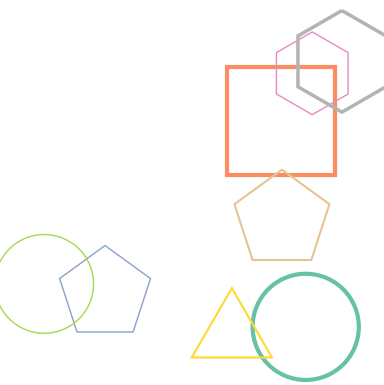[{"shape": "circle", "thickness": 3, "radius": 0.69, "center": [0.794, 0.151]}, {"shape": "square", "thickness": 3, "radius": 0.7, "center": [0.731, 0.685]}, {"shape": "pentagon", "thickness": 1, "radius": 0.62, "center": [0.273, 0.238]}, {"shape": "hexagon", "thickness": 1, "radius": 0.54, "center": [0.811, 0.81]}, {"shape": "circle", "thickness": 1, "radius": 0.64, "center": [0.115, 0.263]}, {"shape": "triangle", "thickness": 1.5, "radius": 0.6, "center": [0.602, 0.132]}, {"shape": "pentagon", "thickness": 1.5, "radius": 0.65, "center": [0.732, 0.43]}, {"shape": "hexagon", "thickness": 2.5, "radius": 0.66, "center": [0.888, 0.841]}]